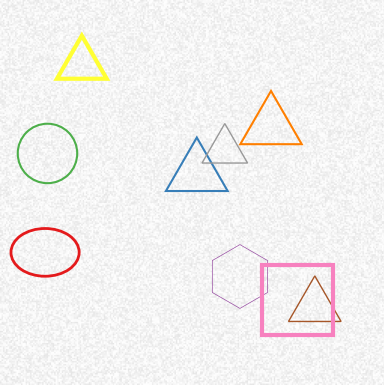[{"shape": "oval", "thickness": 2, "radius": 0.44, "center": [0.117, 0.344]}, {"shape": "triangle", "thickness": 1.5, "radius": 0.46, "center": [0.511, 0.55]}, {"shape": "circle", "thickness": 1.5, "radius": 0.39, "center": [0.123, 0.601]}, {"shape": "hexagon", "thickness": 0.5, "radius": 0.41, "center": [0.623, 0.282]}, {"shape": "triangle", "thickness": 1.5, "radius": 0.46, "center": [0.704, 0.672]}, {"shape": "triangle", "thickness": 3, "radius": 0.37, "center": [0.213, 0.833]}, {"shape": "triangle", "thickness": 1, "radius": 0.39, "center": [0.818, 0.204]}, {"shape": "square", "thickness": 3, "radius": 0.46, "center": [0.773, 0.22]}, {"shape": "triangle", "thickness": 1, "radius": 0.34, "center": [0.584, 0.611]}]